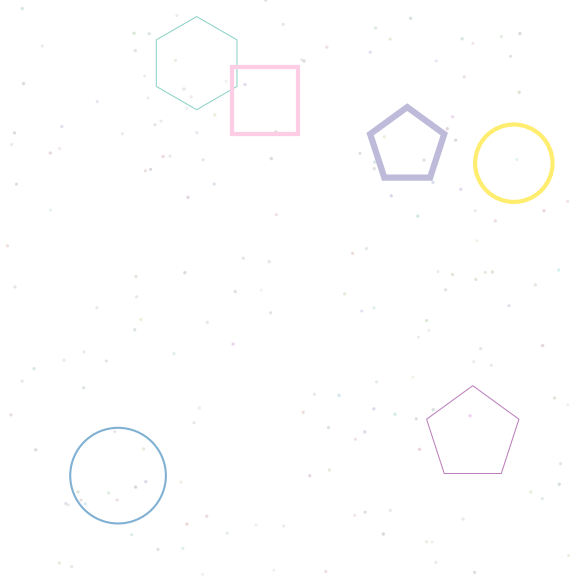[{"shape": "hexagon", "thickness": 0.5, "radius": 0.4, "center": [0.341, 0.89]}, {"shape": "pentagon", "thickness": 3, "radius": 0.34, "center": [0.705, 0.746]}, {"shape": "circle", "thickness": 1, "radius": 0.41, "center": [0.204, 0.176]}, {"shape": "square", "thickness": 2, "radius": 0.29, "center": [0.459, 0.826]}, {"shape": "pentagon", "thickness": 0.5, "radius": 0.42, "center": [0.819, 0.247]}, {"shape": "circle", "thickness": 2, "radius": 0.34, "center": [0.89, 0.717]}]